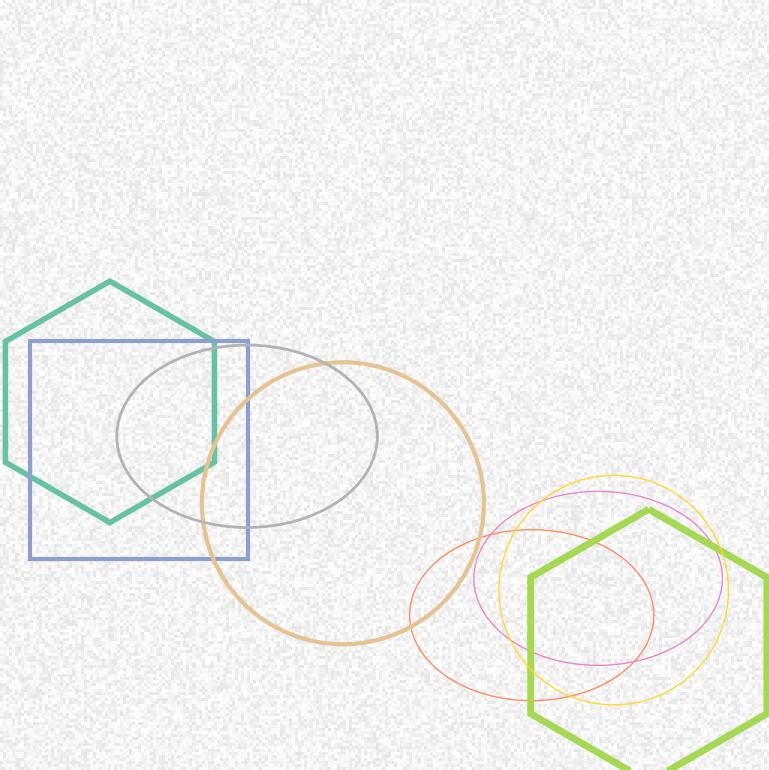[{"shape": "hexagon", "thickness": 2, "radius": 0.78, "center": [0.143, 0.478]}, {"shape": "oval", "thickness": 0.5, "radius": 0.79, "center": [0.691, 0.201]}, {"shape": "square", "thickness": 1.5, "radius": 0.71, "center": [0.18, 0.416]}, {"shape": "oval", "thickness": 0.5, "radius": 0.81, "center": [0.777, 0.249]}, {"shape": "hexagon", "thickness": 2.5, "radius": 0.89, "center": [0.843, 0.162]}, {"shape": "circle", "thickness": 0.5, "radius": 0.75, "center": [0.797, 0.234]}, {"shape": "circle", "thickness": 1.5, "radius": 0.92, "center": [0.445, 0.346]}, {"shape": "oval", "thickness": 1, "radius": 0.85, "center": [0.321, 0.433]}]